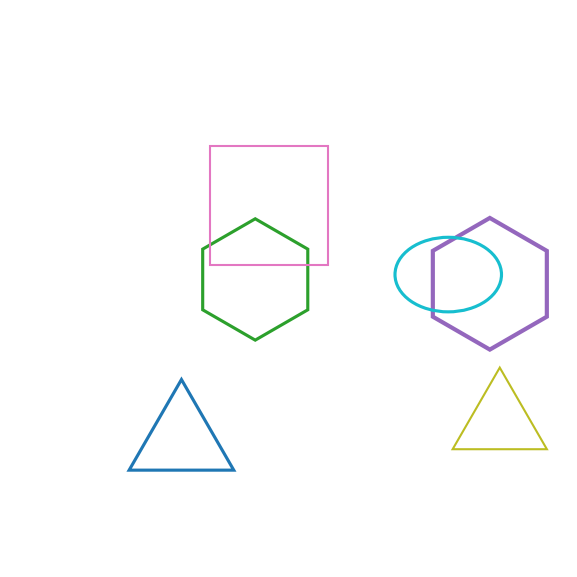[{"shape": "triangle", "thickness": 1.5, "radius": 0.52, "center": [0.314, 0.237]}, {"shape": "hexagon", "thickness": 1.5, "radius": 0.53, "center": [0.442, 0.515]}, {"shape": "hexagon", "thickness": 2, "radius": 0.57, "center": [0.848, 0.508]}, {"shape": "square", "thickness": 1, "radius": 0.51, "center": [0.465, 0.643]}, {"shape": "triangle", "thickness": 1, "radius": 0.47, "center": [0.865, 0.268]}, {"shape": "oval", "thickness": 1.5, "radius": 0.46, "center": [0.776, 0.524]}]